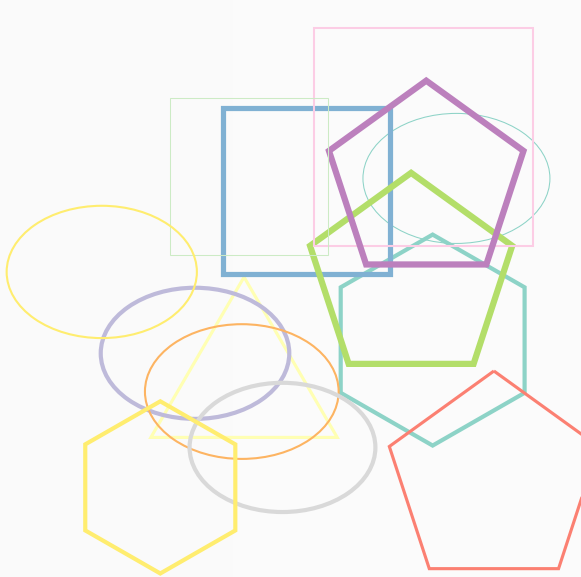[{"shape": "oval", "thickness": 0.5, "radius": 0.8, "center": [0.785, 0.69]}, {"shape": "hexagon", "thickness": 2, "radius": 0.91, "center": [0.744, 0.41]}, {"shape": "triangle", "thickness": 1.5, "radius": 0.93, "center": [0.42, 0.334]}, {"shape": "oval", "thickness": 2, "radius": 0.81, "center": [0.335, 0.387]}, {"shape": "pentagon", "thickness": 1.5, "radius": 0.95, "center": [0.85, 0.168]}, {"shape": "square", "thickness": 2.5, "radius": 0.72, "center": [0.527, 0.669]}, {"shape": "oval", "thickness": 1, "radius": 0.83, "center": [0.416, 0.321]}, {"shape": "pentagon", "thickness": 3, "radius": 0.91, "center": [0.707, 0.517]}, {"shape": "square", "thickness": 1, "radius": 0.94, "center": [0.729, 0.763]}, {"shape": "oval", "thickness": 2, "radius": 0.8, "center": [0.486, 0.224]}, {"shape": "pentagon", "thickness": 3, "radius": 0.88, "center": [0.733, 0.684]}, {"shape": "square", "thickness": 0.5, "radius": 0.68, "center": [0.428, 0.693]}, {"shape": "oval", "thickness": 1, "radius": 0.82, "center": [0.175, 0.528]}, {"shape": "hexagon", "thickness": 2, "radius": 0.75, "center": [0.276, 0.155]}]